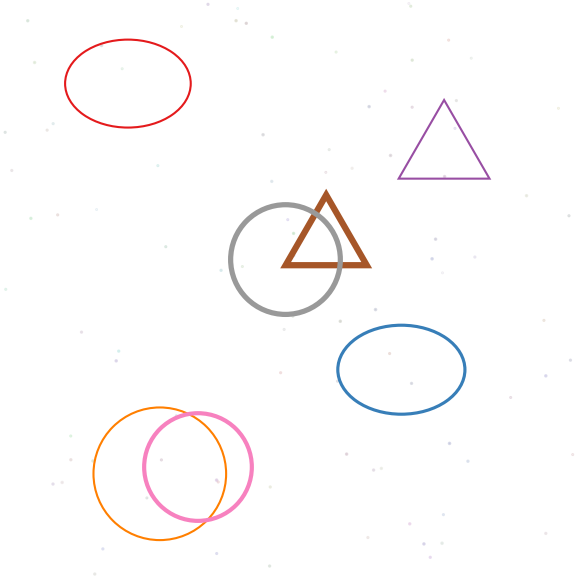[{"shape": "oval", "thickness": 1, "radius": 0.54, "center": [0.222, 0.854]}, {"shape": "oval", "thickness": 1.5, "radius": 0.55, "center": [0.695, 0.359]}, {"shape": "triangle", "thickness": 1, "radius": 0.45, "center": [0.769, 0.735]}, {"shape": "circle", "thickness": 1, "radius": 0.57, "center": [0.277, 0.179]}, {"shape": "triangle", "thickness": 3, "radius": 0.41, "center": [0.565, 0.58]}, {"shape": "circle", "thickness": 2, "radius": 0.47, "center": [0.343, 0.19]}, {"shape": "circle", "thickness": 2.5, "radius": 0.47, "center": [0.494, 0.55]}]